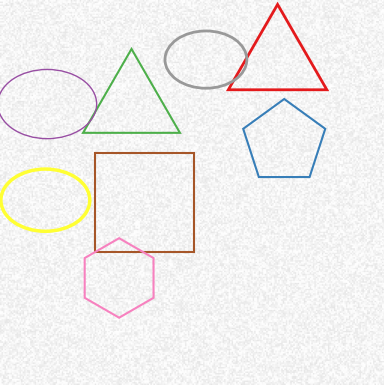[{"shape": "triangle", "thickness": 2, "radius": 0.74, "center": [0.721, 0.841]}, {"shape": "pentagon", "thickness": 1.5, "radius": 0.56, "center": [0.738, 0.631]}, {"shape": "triangle", "thickness": 1.5, "radius": 0.73, "center": [0.342, 0.728]}, {"shape": "oval", "thickness": 1, "radius": 0.64, "center": [0.123, 0.73]}, {"shape": "oval", "thickness": 2.5, "radius": 0.58, "center": [0.118, 0.48]}, {"shape": "square", "thickness": 1.5, "radius": 0.64, "center": [0.375, 0.473]}, {"shape": "hexagon", "thickness": 1.5, "radius": 0.52, "center": [0.309, 0.278]}, {"shape": "oval", "thickness": 2, "radius": 0.53, "center": [0.535, 0.845]}]